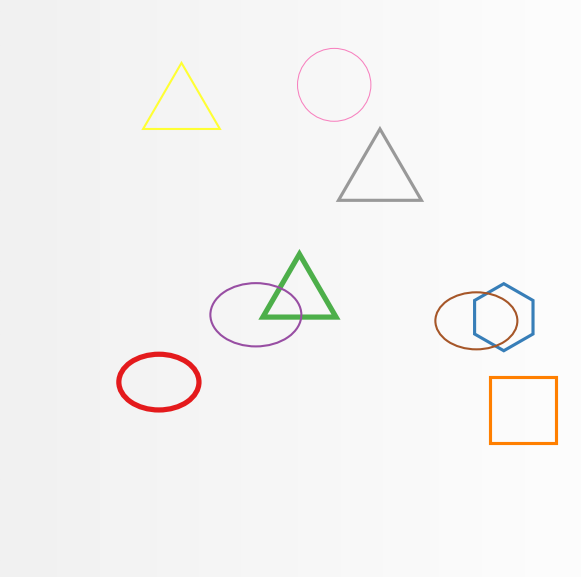[{"shape": "oval", "thickness": 2.5, "radius": 0.34, "center": [0.273, 0.337]}, {"shape": "hexagon", "thickness": 1.5, "radius": 0.29, "center": [0.867, 0.45]}, {"shape": "triangle", "thickness": 2.5, "radius": 0.36, "center": [0.515, 0.486]}, {"shape": "oval", "thickness": 1, "radius": 0.39, "center": [0.44, 0.454]}, {"shape": "square", "thickness": 1.5, "radius": 0.29, "center": [0.9, 0.29]}, {"shape": "triangle", "thickness": 1, "radius": 0.38, "center": [0.312, 0.814]}, {"shape": "oval", "thickness": 1, "radius": 0.35, "center": [0.82, 0.444]}, {"shape": "circle", "thickness": 0.5, "radius": 0.32, "center": [0.575, 0.852]}, {"shape": "triangle", "thickness": 1.5, "radius": 0.41, "center": [0.654, 0.693]}]